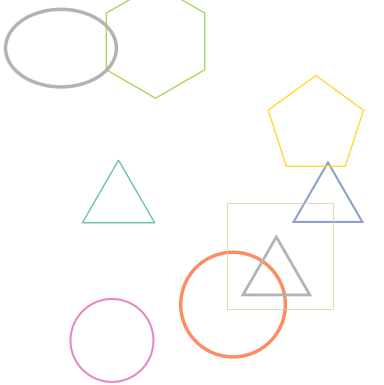[{"shape": "triangle", "thickness": 1, "radius": 0.54, "center": [0.308, 0.476]}, {"shape": "circle", "thickness": 2.5, "radius": 0.68, "center": [0.605, 0.209]}, {"shape": "triangle", "thickness": 1.5, "radius": 0.52, "center": [0.852, 0.475]}, {"shape": "circle", "thickness": 1.5, "radius": 0.54, "center": [0.291, 0.116]}, {"shape": "hexagon", "thickness": 1, "radius": 0.74, "center": [0.404, 0.892]}, {"shape": "pentagon", "thickness": 1, "radius": 0.65, "center": [0.82, 0.674]}, {"shape": "square", "thickness": 0.5, "radius": 0.69, "center": [0.727, 0.334]}, {"shape": "oval", "thickness": 2.5, "radius": 0.72, "center": [0.158, 0.875]}, {"shape": "triangle", "thickness": 2, "radius": 0.5, "center": [0.718, 0.284]}]